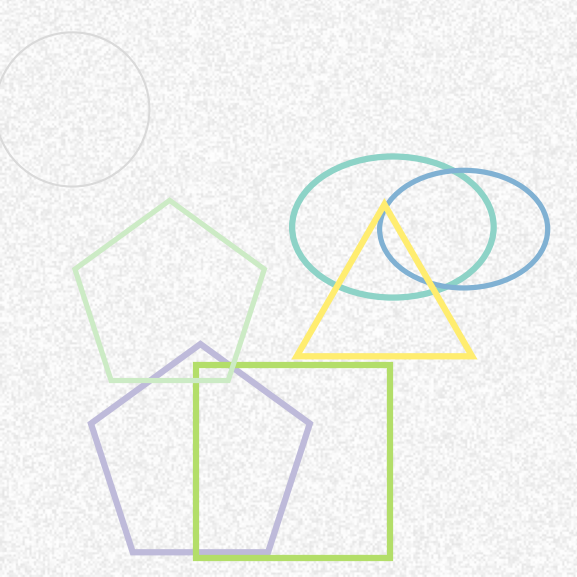[{"shape": "oval", "thickness": 3, "radius": 0.87, "center": [0.68, 0.606]}, {"shape": "pentagon", "thickness": 3, "radius": 1.0, "center": [0.347, 0.204]}, {"shape": "oval", "thickness": 2.5, "radius": 0.73, "center": [0.803, 0.602]}, {"shape": "square", "thickness": 3, "radius": 0.84, "center": [0.508, 0.2]}, {"shape": "circle", "thickness": 1, "radius": 0.67, "center": [0.125, 0.81]}, {"shape": "pentagon", "thickness": 2.5, "radius": 0.86, "center": [0.294, 0.48]}, {"shape": "triangle", "thickness": 3, "radius": 0.88, "center": [0.666, 0.47]}]